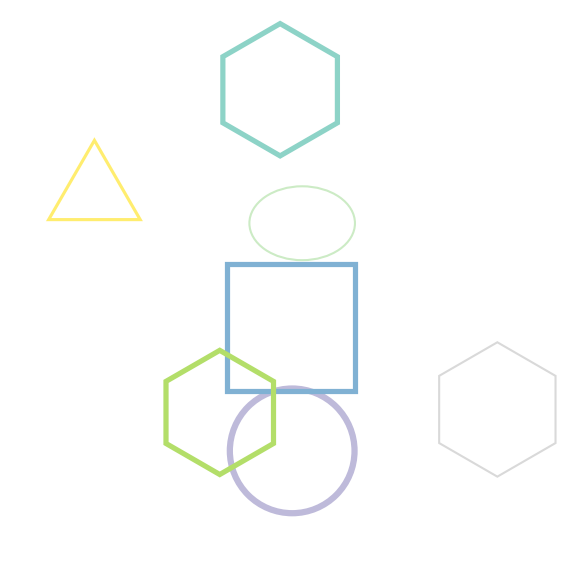[{"shape": "hexagon", "thickness": 2.5, "radius": 0.57, "center": [0.485, 0.844]}, {"shape": "circle", "thickness": 3, "radius": 0.54, "center": [0.506, 0.218]}, {"shape": "square", "thickness": 2.5, "radius": 0.55, "center": [0.504, 0.433]}, {"shape": "hexagon", "thickness": 2.5, "radius": 0.54, "center": [0.381, 0.285]}, {"shape": "hexagon", "thickness": 1, "radius": 0.58, "center": [0.861, 0.29]}, {"shape": "oval", "thickness": 1, "radius": 0.46, "center": [0.523, 0.613]}, {"shape": "triangle", "thickness": 1.5, "radius": 0.46, "center": [0.164, 0.665]}]